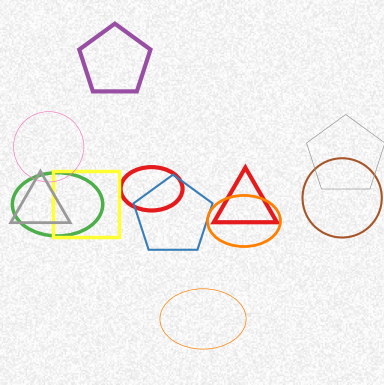[{"shape": "oval", "thickness": 3, "radius": 0.4, "center": [0.394, 0.51]}, {"shape": "triangle", "thickness": 3, "radius": 0.47, "center": [0.637, 0.47]}, {"shape": "pentagon", "thickness": 1.5, "radius": 0.54, "center": [0.449, 0.439]}, {"shape": "oval", "thickness": 2.5, "radius": 0.59, "center": [0.149, 0.469]}, {"shape": "pentagon", "thickness": 3, "radius": 0.49, "center": [0.298, 0.841]}, {"shape": "oval", "thickness": 0.5, "radius": 0.56, "center": [0.527, 0.172]}, {"shape": "oval", "thickness": 2, "radius": 0.47, "center": [0.634, 0.426]}, {"shape": "square", "thickness": 2.5, "radius": 0.43, "center": [0.224, 0.471]}, {"shape": "circle", "thickness": 1.5, "radius": 0.51, "center": [0.889, 0.486]}, {"shape": "circle", "thickness": 0.5, "radius": 0.46, "center": [0.126, 0.619]}, {"shape": "triangle", "thickness": 2, "radius": 0.45, "center": [0.105, 0.466]}, {"shape": "pentagon", "thickness": 0.5, "radius": 0.53, "center": [0.898, 0.596]}]